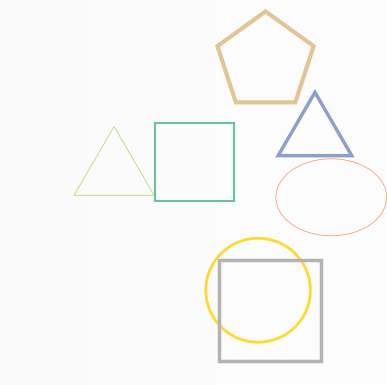[{"shape": "square", "thickness": 1.5, "radius": 0.51, "center": [0.502, 0.579]}, {"shape": "oval", "thickness": 0.5, "radius": 0.71, "center": [0.855, 0.488]}, {"shape": "triangle", "thickness": 2.5, "radius": 0.55, "center": [0.813, 0.651]}, {"shape": "triangle", "thickness": 0.5, "radius": 0.6, "center": [0.294, 0.552]}, {"shape": "circle", "thickness": 2, "radius": 0.67, "center": [0.666, 0.246]}, {"shape": "pentagon", "thickness": 3, "radius": 0.65, "center": [0.685, 0.84]}, {"shape": "square", "thickness": 2.5, "radius": 0.66, "center": [0.697, 0.194]}]